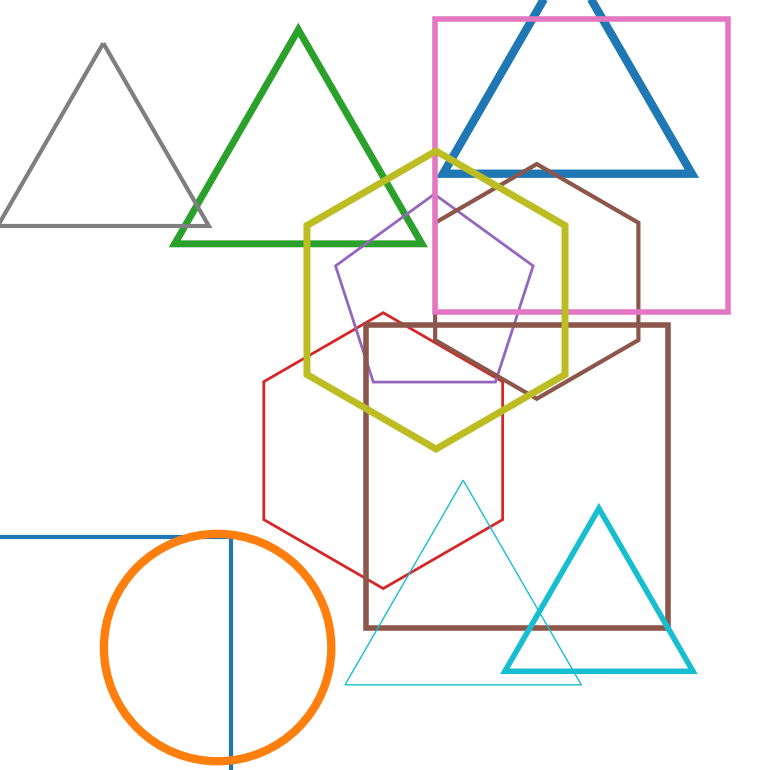[{"shape": "triangle", "thickness": 3, "radius": 0.93, "center": [0.737, 0.868]}, {"shape": "square", "thickness": 1.5, "radius": 0.84, "center": [0.132, 0.134]}, {"shape": "circle", "thickness": 3, "radius": 0.74, "center": [0.283, 0.159]}, {"shape": "triangle", "thickness": 2.5, "radius": 0.93, "center": [0.387, 0.776]}, {"shape": "hexagon", "thickness": 1, "radius": 0.9, "center": [0.498, 0.415]}, {"shape": "pentagon", "thickness": 1, "radius": 0.67, "center": [0.564, 0.613]}, {"shape": "square", "thickness": 2, "radius": 0.98, "center": [0.671, 0.381]}, {"shape": "hexagon", "thickness": 1.5, "radius": 0.76, "center": [0.697, 0.635]}, {"shape": "square", "thickness": 2, "radius": 0.95, "center": [0.756, 0.785]}, {"shape": "triangle", "thickness": 1.5, "radius": 0.79, "center": [0.134, 0.786]}, {"shape": "hexagon", "thickness": 2.5, "radius": 0.97, "center": [0.566, 0.61]}, {"shape": "triangle", "thickness": 0.5, "radius": 0.89, "center": [0.602, 0.199]}, {"shape": "triangle", "thickness": 2, "radius": 0.71, "center": [0.778, 0.199]}]